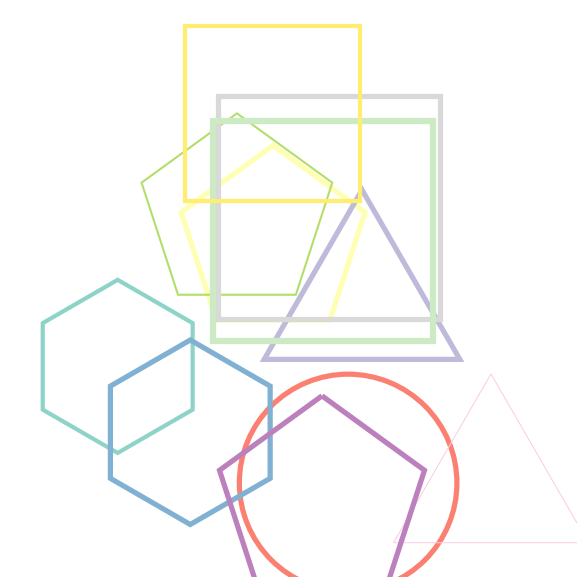[{"shape": "hexagon", "thickness": 2, "radius": 0.75, "center": [0.204, 0.365]}, {"shape": "pentagon", "thickness": 2.5, "radius": 0.84, "center": [0.473, 0.58]}, {"shape": "triangle", "thickness": 2.5, "radius": 0.98, "center": [0.627, 0.475]}, {"shape": "circle", "thickness": 2.5, "radius": 0.94, "center": [0.603, 0.163]}, {"shape": "hexagon", "thickness": 2.5, "radius": 0.8, "center": [0.329, 0.251]}, {"shape": "pentagon", "thickness": 1, "radius": 0.87, "center": [0.41, 0.629]}, {"shape": "triangle", "thickness": 0.5, "radius": 0.97, "center": [0.85, 0.157]}, {"shape": "square", "thickness": 2.5, "radius": 0.96, "center": [0.57, 0.64]}, {"shape": "pentagon", "thickness": 2.5, "radius": 0.93, "center": [0.558, 0.127]}, {"shape": "square", "thickness": 3, "radius": 0.95, "center": [0.56, 0.599]}, {"shape": "square", "thickness": 2, "radius": 0.76, "center": [0.471, 0.803]}]